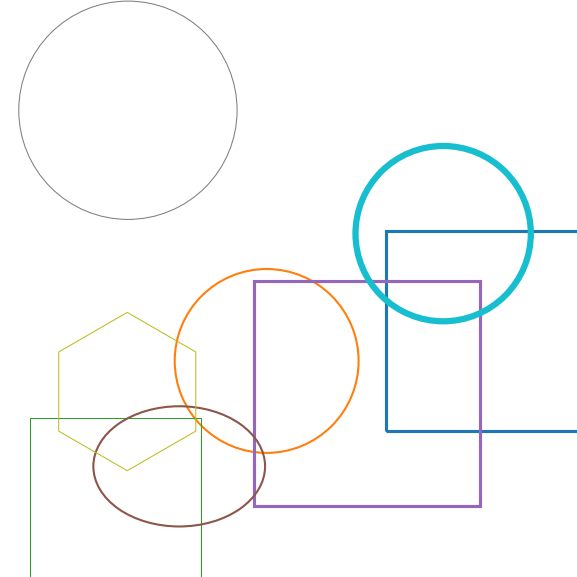[{"shape": "square", "thickness": 1.5, "radius": 0.87, "center": [0.842, 0.426]}, {"shape": "circle", "thickness": 1, "radius": 0.8, "center": [0.462, 0.374]}, {"shape": "square", "thickness": 0.5, "radius": 0.74, "center": [0.2, 0.127]}, {"shape": "square", "thickness": 1.5, "radius": 0.98, "center": [0.636, 0.318]}, {"shape": "oval", "thickness": 1, "radius": 0.74, "center": [0.31, 0.192]}, {"shape": "circle", "thickness": 0.5, "radius": 0.95, "center": [0.222, 0.808]}, {"shape": "hexagon", "thickness": 0.5, "radius": 0.69, "center": [0.22, 0.321]}, {"shape": "circle", "thickness": 3, "radius": 0.76, "center": [0.767, 0.595]}]